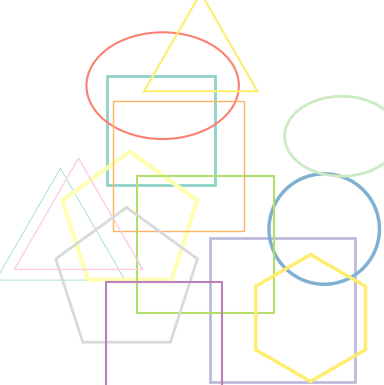[{"shape": "triangle", "thickness": 0.5, "radius": 0.97, "center": [0.157, 0.369]}, {"shape": "square", "thickness": 2, "radius": 0.71, "center": [0.418, 0.661]}, {"shape": "pentagon", "thickness": 3, "radius": 0.92, "center": [0.337, 0.422]}, {"shape": "square", "thickness": 2, "radius": 0.94, "center": [0.734, 0.195]}, {"shape": "oval", "thickness": 1.5, "radius": 0.99, "center": [0.423, 0.777]}, {"shape": "circle", "thickness": 2.5, "radius": 0.72, "center": [0.842, 0.405]}, {"shape": "square", "thickness": 1, "radius": 0.85, "center": [0.464, 0.569]}, {"shape": "square", "thickness": 1.5, "radius": 0.89, "center": [0.533, 0.364]}, {"shape": "triangle", "thickness": 1, "radius": 0.96, "center": [0.204, 0.396]}, {"shape": "pentagon", "thickness": 2, "radius": 0.97, "center": [0.329, 0.268]}, {"shape": "square", "thickness": 1.5, "radius": 0.75, "center": [0.427, 0.118]}, {"shape": "oval", "thickness": 2, "radius": 0.74, "center": [0.888, 0.646]}, {"shape": "hexagon", "thickness": 2.5, "radius": 0.82, "center": [0.807, 0.174]}, {"shape": "triangle", "thickness": 1.5, "radius": 0.85, "center": [0.521, 0.848]}]